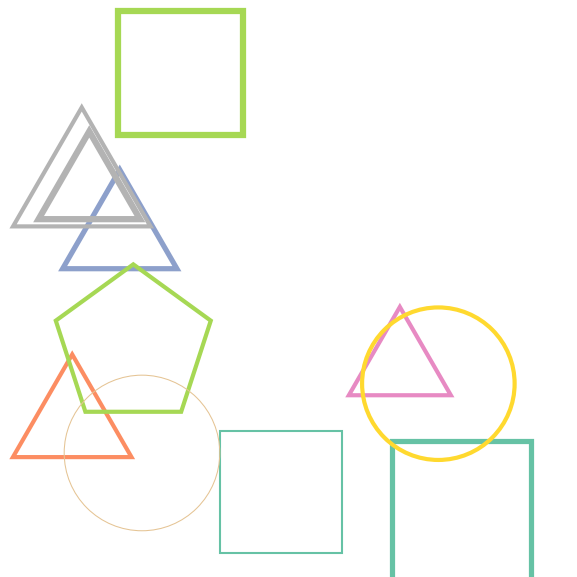[{"shape": "square", "thickness": 1, "radius": 0.53, "center": [0.487, 0.147]}, {"shape": "square", "thickness": 2.5, "radius": 0.6, "center": [0.799, 0.116]}, {"shape": "triangle", "thickness": 2, "radius": 0.59, "center": [0.125, 0.267]}, {"shape": "triangle", "thickness": 2.5, "radius": 0.57, "center": [0.207, 0.591]}, {"shape": "triangle", "thickness": 2, "radius": 0.51, "center": [0.692, 0.366]}, {"shape": "pentagon", "thickness": 2, "radius": 0.71, "center": [0.231, 0.4]}, {"shape": "square", "thickness": 3, "radius": 0.54, "center": [0.312, 0.872]}, {"shape": "circle", "thickness": 2, "radius": 0.66, "center": [0.759, 0.335]}, {"shape": "circle", "thickness": 0.5, "radius": 0.67, "center": [0.246, 0.215]}, {"shape": "triangle", "thickness": 3, "radius": 0.51, "center": [0.155, 0.67]}, {"shape": "triangle", "thickness": 2, "radius": 0.69, "center": [0.142, 0.676]}]